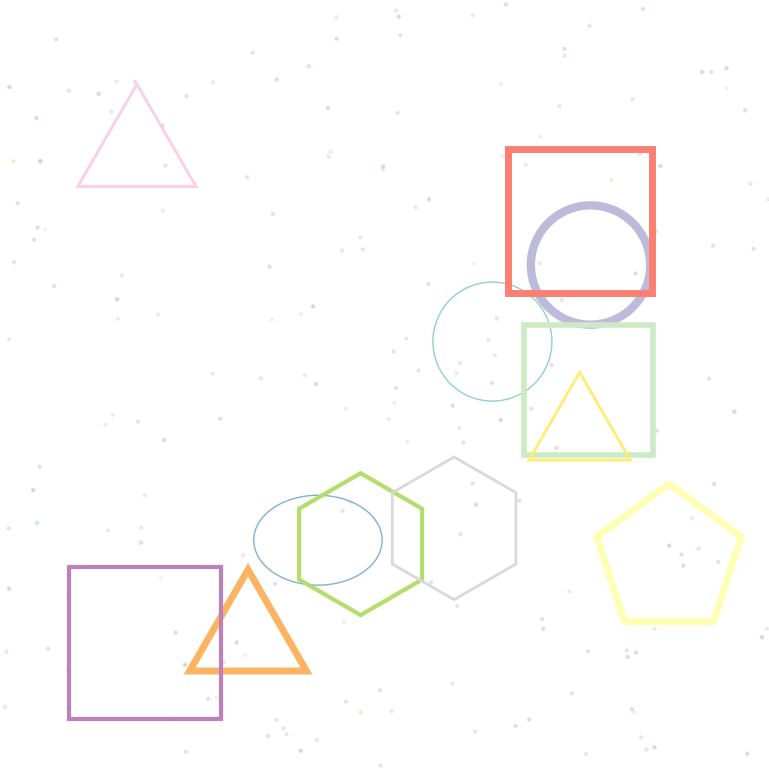[{"shape": "circle", "thickness": 0.5, "radius": 0.39, "center": [0.639, 0.556]}, {"shape": "pentagon", "thickness": 2.5, "radius": 0.49, "center": [0.869, 0.273]}, {"shape": "circle", "thickness": 3, "radius": 0.39, "center": [0.767, 0.656]}, {"shape": "square", "thickness": 2.5, "radius": 0.47, "center": [0.753, 0.713]}, {"shape": "oval", "thickness": 0.5, "radius": 0.42, "center": [0.413, 0.298]}, {"shape": "triangle", "thickness": 2.5, "radius": 0.44, "center": [0.322, 0.172]}, {"shape": "hexagon", "thickness": 1.5, "radius": 0.46, "center": [0.468, 0.293]}, {"shape": "triangle", "thickness": 1, "radius": 0.44, "center": [0.178, 0.802]}, {"shape": "hexagon", "thickness": 1, "radius": 0.46, "center": [0.59, 0.314]}, {"shape": "square", "thickness": 1.5, "radius": 0.49, "center": [0.189, 0.165]}, {"shape": "square", "thickness": 2, "radius": 0.42, "center": [0.764, 0.494]}, {"shape": "triangle", "thickness": 1, "radius": 0.38, "center": [0.753, 0.44]}]